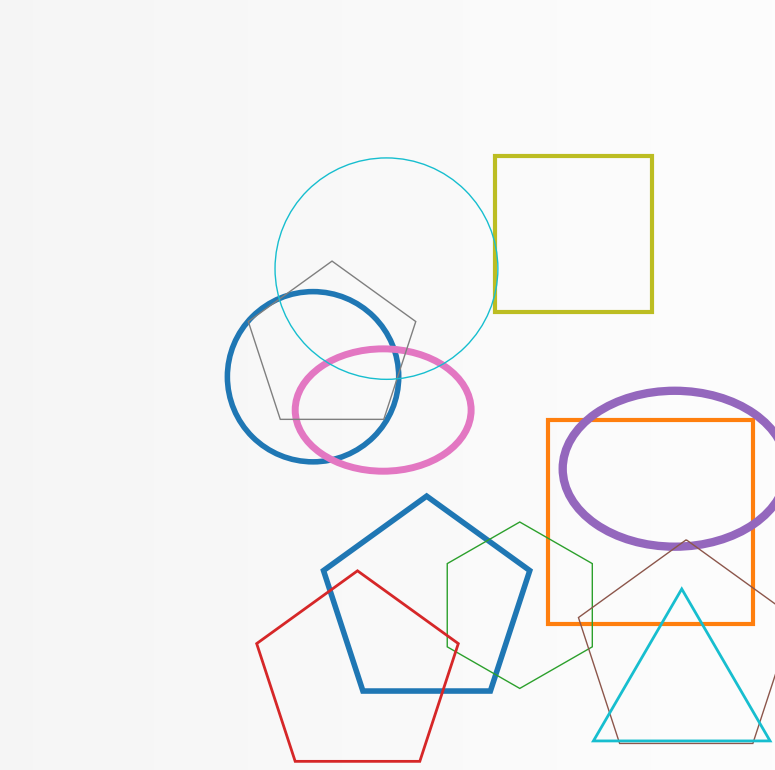[{"shape": "circle", "thickness": 2, "radius": 0.55, "center": [0.404, 0.511]}, {"shape": "pentagon", "thickness": 2, "radius": 0.7, "center": [0.551, 0.216]}, {"shape": "square", "thickness": 1.5, "radius": 0.66, "center": [0.84, 0.322]}, {"shape": "hexagon", "thickness": 0.5, "radius": 0.54, "center": [0.671, 0.214]}, {"shape": "pentagon", "thickness": 1, "radius": 0.68, "center": [0.461, 0.122]}, {"shape": "oval", "thickness": 3, "radius": 0.72, "center": [0.871, 0.391]}, {"shape": "pentagon", "thickness": 0.5, "radius": 0.73, "center": [0.885, 0.153]}, {"shape": "oval", "thickness": 2.5, "radius": 0.57, "center": [0.494, 0.467]}, {"shape": "pentagon", "thickness": 0.5, "radius": 0.57, "center": [0.428, 0.547]}, {"shape": "square", "thickness": 1.5, "radius": 0.51, "center": [0.74, 0.696]}, {"shape": "circle", "thickness": 0.5, "radius": 0.72, "center": [0.499, 0.651]}, {"shape": "triangle", "thickness": 1, "radius": 0.66, "center": [0.88, 0.104]}]